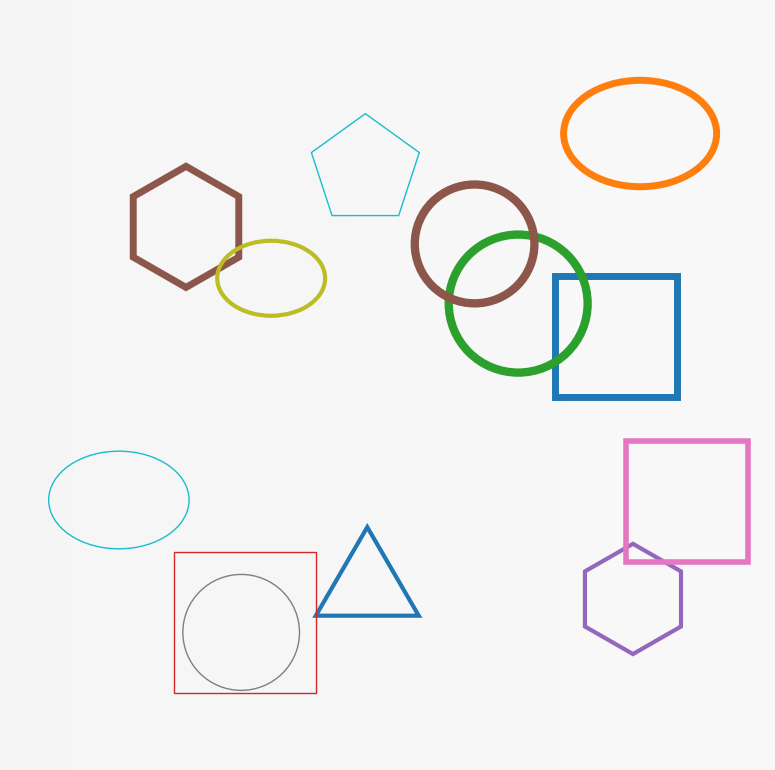[{"shape": "square", "thickness": 2.5, "radius": 0.39, "center": [0.795, 0.563]}, {"shape": "triangle", "thickness": 1.5, "radius": 0.38, "center": [0.474, 0.239]}, {"shape": "oval", "thickness": 2.5, "radius": 0.49, "center": [0.826, 0.827]}, {"shape": "circle", "thickness": 3, "radius": 0.45, "center": [0.669, 0.606]}, {"shape": "square", "thickness": 0.5, "radius": 0.46, "center": [0.316, 0.191]}, {"shape": "hexagon", "thickness": 1.5, "radius": 0.36, "center": [0.817, 0.222]}, {"shape": "hexagon", "thickness": 2.5, "radius": 0.39, "center": [0.24, 0.705]}, {"shape": "circle", "thickness": 3, "radius": 0.39, "center": [0.612, 0.683]}, {"shape": "square", "thickness": 2, "radius": 0.4, "center": [0.886, 0.349]}, {"shape": "circle", "thickness": 0.5, "radius": 0.38, "center": [0.311, 0.179]}, {"shape": "oval", "thickness": 1.5, "radius": 0.35, "center": [0.35, 0.639]}, {"shape": "pentagon", "thickness": 0.5, "radius": 0.37, "center": [0.471, 0.779]}, {"shape": "oval", "thickness": 0.5, "radius": 0.45, "center": [0.153, 0.351]}]